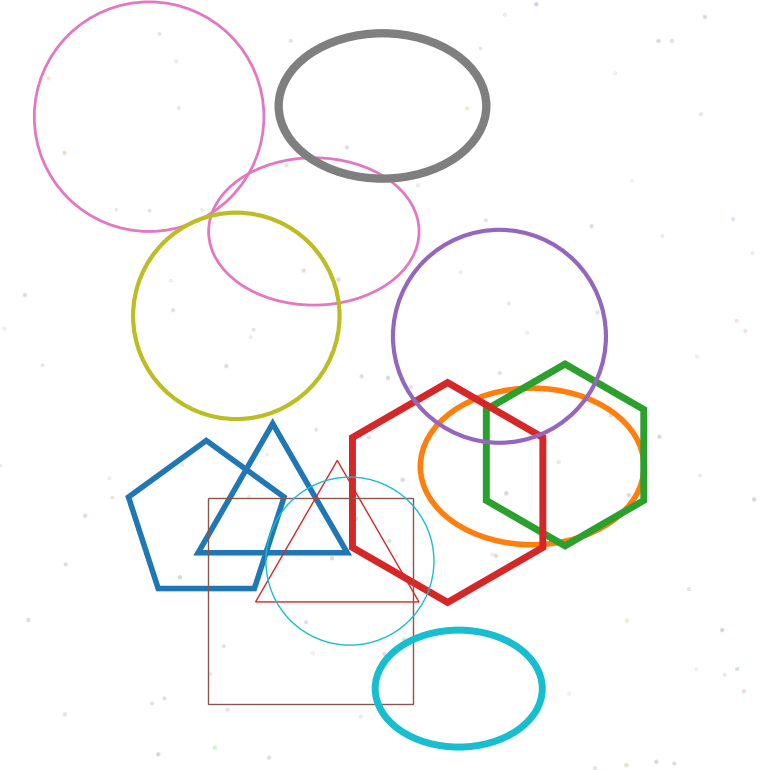[{"shape": "triangle", "thickness": 2, "radius": 0.56, "center": [0.354, 0.338]}, {"shape": "pentagon", "thickness": 2, "radius": 0.53, "center": [0.268, 0.322]}, {"shape": "oval", "thickness": 2, "radius": 0.73, "center": [0.691, 0.394]}, {"shape": "hexagon", "thickness": 2.5, "radius": 0.59, "center": [0.734, 0.409]}, {"shape": "hexagon", "thickness": 2.5, "radius": 0.71, "center": [0.581, 0.36]}, {"shape": "triangle", "thickness": 0.5, "radius": 0.61, "center": [0.438, 0.28]}, {"shape": "circle", "thickness": 1.5, "radius": 0.69, "center": [0.649, 0.563]}, {"shape": "square", "thickness": 0.5, "radius": 0.67, "center": [0.403, 0.22]}, {"shape": "oval", "thickness": 1, "radius": 0.68, "center": [0.408, 0.699]}, {"shape": "circle", "thickness": 1, "radius": 0.75, "center": [0.194, 0.848]}, {"shape": "oval", "thickness": 3, "radius": 0.67, "center": [0.497, 0.862]}, {"shape": "circle", "thickness": 1.5, "radius": 0.67, "center": [0.307, 0.59]}, {"shape": "oval", "thickness": 2.5, "radius": 0.54, "center": [0.596, 0.106]}, {"shape": "circle", "thickness": 0.5, "radius": 0.55, "center": [0.454, 0.271]}]